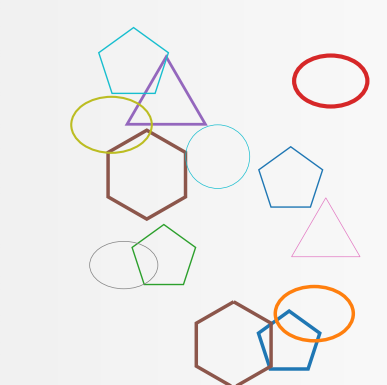[{"shape": "pentagon", "thickness": 2.5, "radius": 0.42, "center": [0.746, 0.109]}, {"shape": "pentagon", "thickness": 1, "radius": 0.43, "center": [0.75, 0.532]}, {"shape": "oval", "thickness": 2.5, "radius": 0.5, "center": [0.811, 0.185]}, {"shape": "pentagon", "thickness": 1, "radius": 0.43, "center": [0.423, 0.331]}, {"shape": "oval", "thickness": 3, "radius": 0.47, "center": [0.854, 0.79]}, {"shape": "triangle", "thickness": 2, "radius": 0.58, "center": [0.429, 0.736]}, {"shape": "hexagon", "thickness": 2.5, "radius": 0.58, "center": [0.379, 0.546]}, {"shape": "hexagon", "thickness": 2.5, "radius": 0.56, "center": [0.603, 0.105]}, {"shape": "triangle", "thickness": 0.5, "radius": 0.51, "center": [0.841, 0.384]}, {"shape": "oval", "thickness": 0.5, "radius": 0.44, "center": [0.319, 0.312]}, {"shape": "oval", "thickness": 1.5, "radius": 0.52, "center": [0.288, 0.676]}, {"shape": "pentagon", "thickness": 1, "radius": 0.47, "center": [0.345, 0.834]}, {"shape": "circle", "thickness": 0.5, "radius": 0.41, "center": [0.562, 0.593]}]